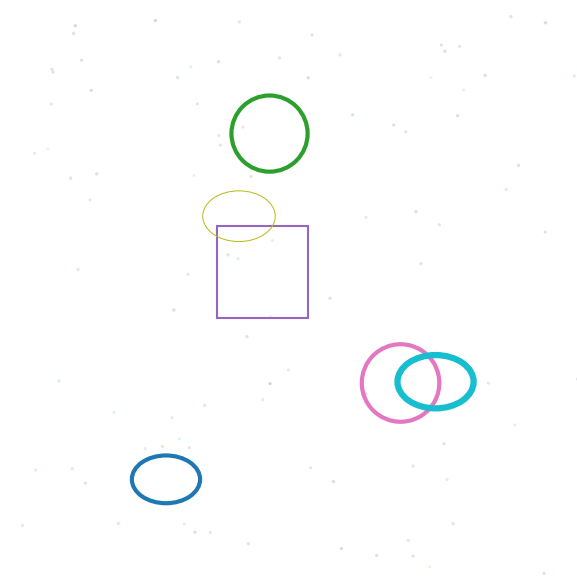[{"shape": "oval", "thickness": 2, "radius": 0.3, "center": [0.287, 0.169]}, {"shape": "circle", "thickness": 2, "radius": 0.33, "center": [0.467, 0.768]}, {"shape": "square", "thickness": 1, "radius": 0.4, "center": [0.454, 0.527]}, {"shape": "circle", "thickness": 2, "radius": 0.34, "center": [0.694, 0.336]}, {"shape": "oval", "thickness": 0.5, "radius": 0.31, "center": [0.414, 0.625]}, {"shape": "oval", "thickness": 3, "radius": 0.33, "center": [0.754, 0.338]}]